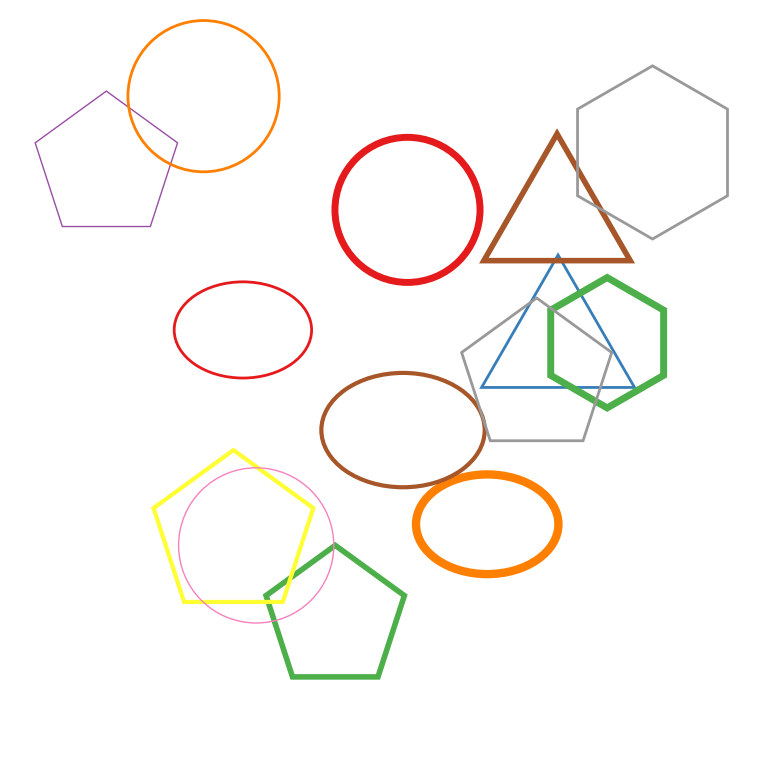[{"shape": "circle", "thickness": 2.5, "radius": 0.47, "center": [0.529, 0.727]}, {"shape": "oval", "thickness": 1, "radius": 0.45, "center": [0.315, 0.572]}, {"shape": "triangle", "thickness": 1, "radius": 0.57, "center": [0.725, 0.554]}, {"shape": "pentagon", "thickness": 2, "radius": 0.47, "center": [0.435, 0.197]}, {"shape": "hexagon", "thickness": 2.5, "radius": 0.42, "center": [0.789, 0.555]}, {"shape": "pentagon", "thickness": 0.5, "radius": 0.49, "center": [0.138, 0.784]}, {"shape": "oval", "thickness": 3, "radius": 0.46, "center": [0.633, 0.319]}, {"shape": "circle", "thickness": 1, "radius": 0.49, "center": [0.264, 0.875]}, {"shape": "pentagon", "thickness": 1.5, "radius": 0.55, "center": [0.303, 0.306]}, {"shape": "triangle", "thickness": 2, "radius": 0.55, "center": [0.723, 0.716]}, {"shape": "oval", "thickness": 1.5, "radius": 0.53, "center": [0.523, 0.441]}, {"shape": "circle", "thickness": 0.5, "radius": 0.5, "center": [0.333, 0.292]}, {"shape": "hexagon", "thickness": 1, "radius": 0.56, "center": [0.847, 0.802]}, {"shape": "pentagon", "thickness": 1, "radius": 0.51, "center": [0.697, 0.511]}]